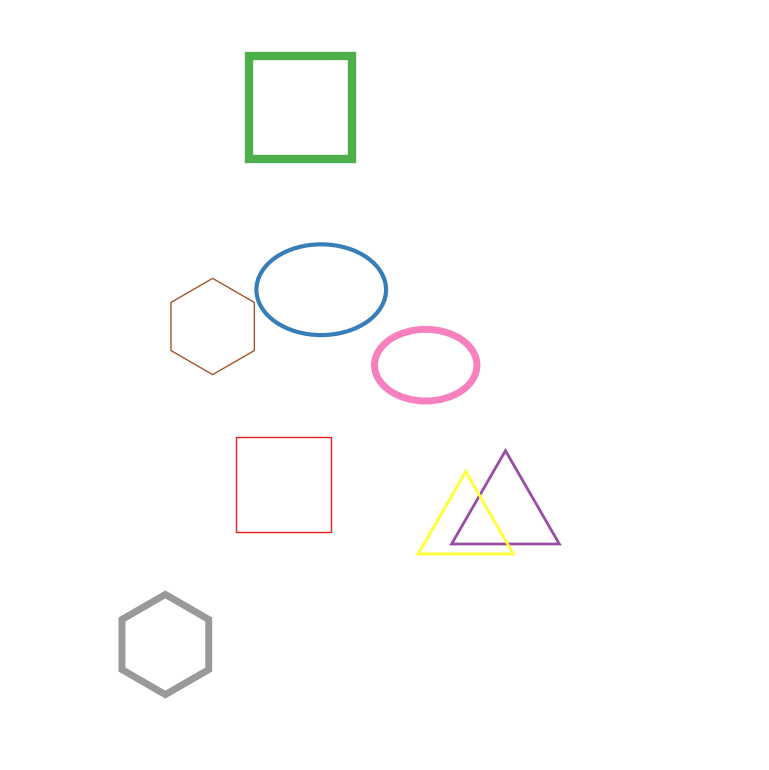[{"shape": "square", "thickness": 0.5, "radius": 0.31, "center": [0.368, 0.371]}, {"shape": "oval", "thickness": 1.5, "radius": 0.42, "center": [0.417, 0.624]}, {"shape": "square", "thickness": 3, "radius": 0.34, "center": [0.391, 0.86]}, {"shape": "triangle", "thickness": 1, "radius": 0.4, "center": [0.656, 0.334]}, {"shape": "triangle", "thickness": 1, "radius": 0.36, "center": [0.605, 0.316]}, {"shape": "hexagon", "thickness": 0.5, "radius": 0.31, "center": [0.276, 0.576]}, {"shape": "oval", "thickness": 2.5, "radius": 0.33, "center": [0.553, 0.526]}, {"shape": "hexagon", "thickness": 2.5, "radius": 0.33, "center": [0.215, 0.163]}]